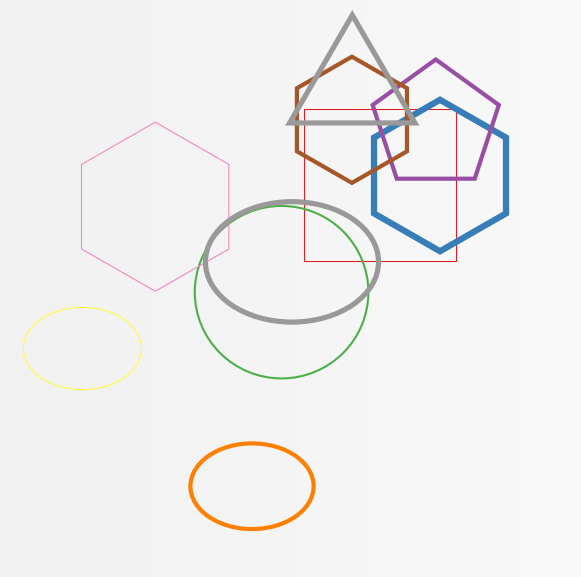[{"shape": "square", "thickness": 0.5, "radius": 0.66, "center": [0.654, 0.678]}, {"shape": "hexagon", "thickness": 3, "radius": 0.66, "center": [0.757, 0.695]}, {"shape": "circle", "thickness": 1, "radius": 0.75, "center": [0.484, 0.493]}, {"shape": "pentagon", "thickness": 2, "radius": 0.57, "center": [0.75, 0.782]}, {"shape": "oval", "thickness": 2, "radius": 0.53, "center": [0.434, 0.157]}, {"shape": "oval", "thickness": 0.5, "radius": 0.51, "center": [0.142, 0.396]}, {"shape": "hexagon", "thickness": 2, "radius": 0.55, "center": [0.605, 0.792]}, {"shape": "hexagon", "thickness": 0.5, "radius": 0.73, "center": [0.267, 0.641]}, {"shape": "triangle", "thickness": 2.5, "radius": 0.62, "center": [0.606, 0.848]}, {"shape": "oval", "thickness": 2.5, "radius": 0.74, "center": [0.502, 0.546]}]